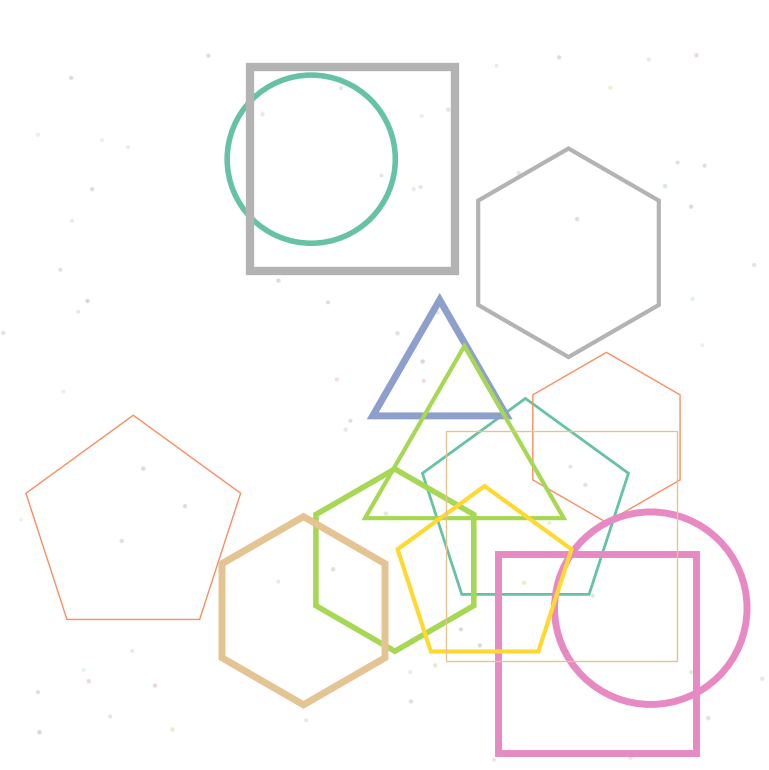[{"shape": "pentagon", "thickness": 1, "radius": 0.7, "center": [0.682, 0.342]}, {"shape": "circle", "thickness": 2, "radius": 0.55, "center": [0.404, 0.793]}, {"shape": "pentagon", "thickness": 0.5, "radius": 0.73, "center": [0.173, 0.314]}, {"shape": "hexagon", "thickness": 0.5, "radius": 0.55, "center": [0.788, 0.432]}, {"shape": "triangle", "thickness": 2.5, "radius": 0.5, "center": [0.571, 0.51]}, {"shape": "circle", "thickness": 2.5, "radius": 0.62, "center": [0.845, 0.21]}, {"shape": "square", "thickness": 2.5, "radius": 0.65, "center": [0.775, 0.152]}, {"shape": "hexagon", "thickness": 2, "radius": 0.59, "center": [0.513, 0.273]}, {"shape": "triangle", "thickness": 1.5, "radius": 0.75, "center": [0.603, 0.402]}, {"shape": "pentagon", "thickness": 1.5, "radius": 0.59, "center": [0.629, 0.25]}, {"shape": "square", "thickness": 0.5, "radius": 0.75, "center": [0.729, 0.291]}, {"shape": "hexagon", "thickness": 2.5, "radius": 0.61, "center": [0.394, 0.207]}, {"shape": "square", "thickness": 3, "radius": 0.66, "center": [0.458, 0.78]}, {"shape": "hexagon", "thickness": 1.5, "radius": 0.68, "center": [0.738, 0.672]}]